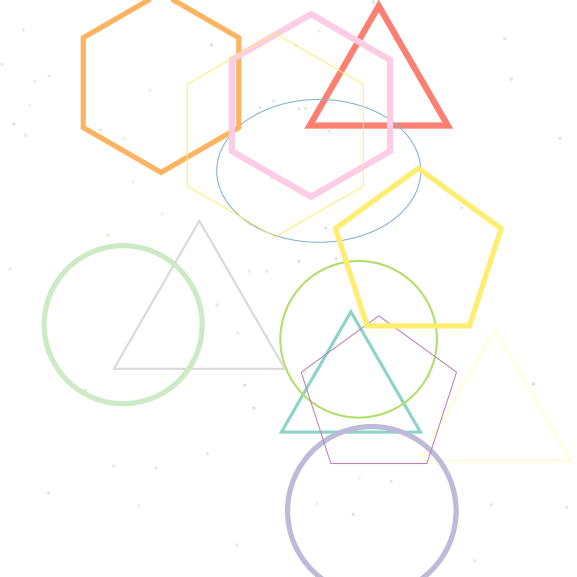[{"shape": "triangle", "thickness": 1.5, "radius": 0.69, "center": [0.608, 0.32]}, {"shape": "triangle", "thickness": 0.5, "radius": 0.76, "center": [0.857, 0.277]}, {"shape": "circle", "thickness": 2.5, "radius": 0.73, "center": [0.644, 0.115]}, {"shape": "triangle", "thickness": 3, "radius": 0.69, "center": [0.656, 0.851]}, {"shape": "oval", "thickness": 0.5, "radius": 0.88, "center": [0.552, 0.703]}, {"shape": "hexagon", "thickness": 2.5, "radius": 0.78, "center": [0.279, 0.856]}, {"shape": "circle", "thickness": 1, "radius": 0.68, "center": [0.621, 0.412]}, {"shape": "hexagon", "thickness": 3, "radius": 0.79, "center": [0.538, 0.816]}, {"shape": "triangle", "thickness": 1, "radius": 0.85, "center": [0.345, 0.446]}, {"shape": "pentagon", "thickness": 0.5, "radius": 0.71, "center": [0.656, 0.311]}, {"shape": "circle", "thickness": 2.5, "radius": 0.68, "center": [0.213, 0.437]}, {"shape": "hexagon", "thickness": 0.5, "radius": 0.88, "center": [0.477, 0.765]}, {"shape": "pentagon", "thickness": 2.5, "radius": 0.75, "center": [0.724, 0.557]}]